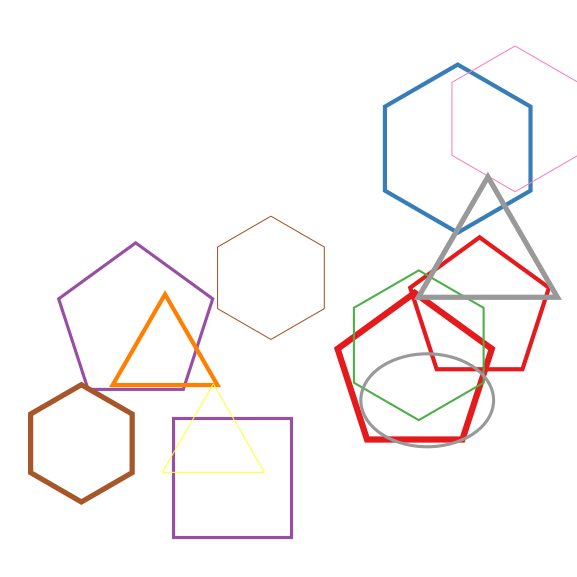[{"shape": "pentagon", "thickness": 2, "radius": 0.63, "center": [0.83, 0.462]}, {"shape": "pentagon", "thickness": 3, "radius": 0.7, "center": [0.718, 0.352]}, {"shape": "hexagon", "thickness": 2, "radius": 0.73, "center": [0.793, 0.742]}, {"shape": "hexagon", "thickness": 1, "radius": 0.65, "center": [0.725, 0.401]}, {"shape": "square", "thickness": 1.5, "radius": 0.51, "center": [0.402, 0.172]}, {"shape": "pentagon", "thickness": 1.5, "radius": 0.7, "center": [0.235, 0.438]}, {"shape": "triangle", "thickness": 2, "radius": 0.52, "center": [0.286, 0.385]}, {"shape": "triangle", "thickness": 0.5, "radius": 0.51, "center": [0.37, 0.232]}, {"shape": "hexagon", "thickness": 0.5, "radius": 0.53, "center": [0.469, 0.518]}, {"shape": "hexagon", "thickness": 2.5, "radius": 0.51, "center": [0.141, 0.231]}, {"shape": "hexagon", "thickness": 0.5, "radius": 0.63, "center": [0.892, 0.793]}, {"shape": "oval", "thickness": 1.5, "radius": 0.57, "center": [0.74, 0.306]}, {"shape": "triangle", "thickness": 2.5, "radius": 0.69, "center": [0.845, 0.554]}]